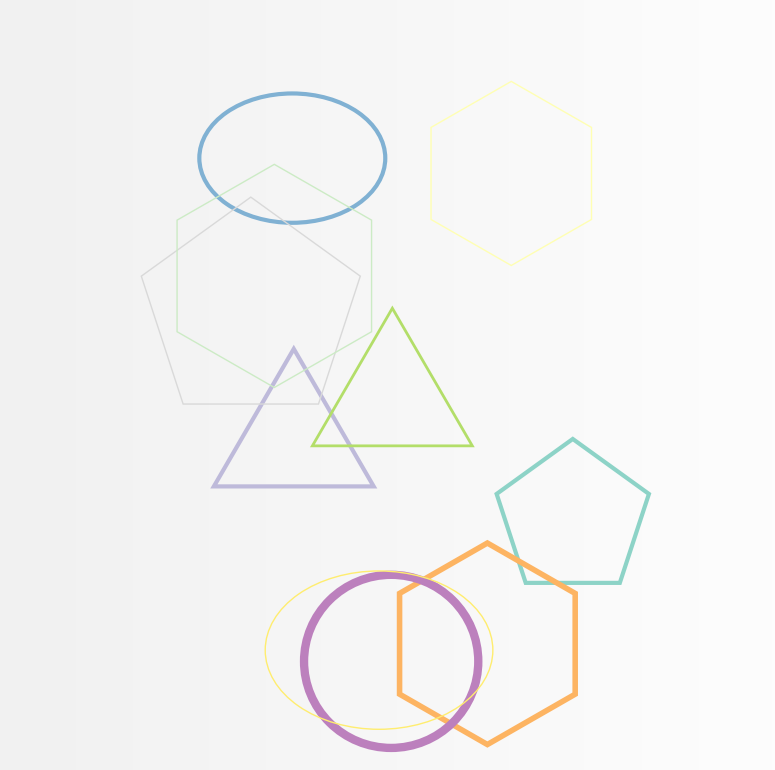[{"shape": "pentagon", "thickness": 1.5, "radius": 0.52, "center": [0.739, 0.327]}, {"shape": "hexagon", "thickness": 0.5, "radius": 0.6, "center": [0.66, 0.775]}, {"shape": "triangle", "thickness": 1.5, "radius": 0.6, "center": [0.379, 0.428]}, {"shape": "oval", "thickness": 1.5, "radius": 0.6, "center": [0.377, 0.795]}, {"shape": "hexagon", "thickness": 2, "radius": 0.65, "center": [0.629, 0.164]}, {"shape": "triangle", "thickness": 1, "radius": 0.6, "center": [0.506, 0.481]}, {"shape": "pentagon", "thickness": 0.5, "radius": 0.74, "center": [0.324, 0.595]}, {"shape": "circle", "thickness": 3, "radius": 0.56, "center": [0.505, 0.141]}, {"shape": "hexagon", "thickness": 0.5, "radius": 0.72, "center": [0.354, 0.642]}, {"shape": "oval", "thickness": 0.5, "radius": 0.73, "center": [0.489, 0.156]}]